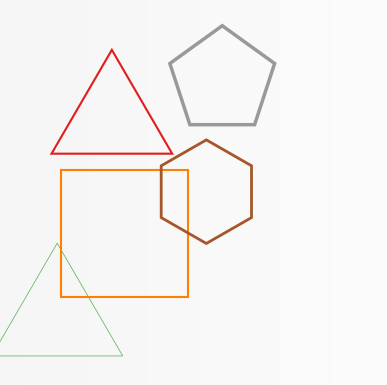[{"shape": "triangle", "thickness": 1.5, "radius": 0.9, "center": [0.289, 0.691]}, {"shape": "triangle", "thickness": 0.5, "radius": 0.98, "center": [0.148, 0.173]}, {"shape": "square", "thickness": 1.5, "radius": 0.82, "center": [0.322, 0.394]}, {"shape": "hexagon", "thickness": 2, "radius": 0.67, "center": [0.533, 0.502]}, {"shape": "pentagon", "thickness": 2.5, "radius": 0.71, "center": [0.574, 0.791]}]